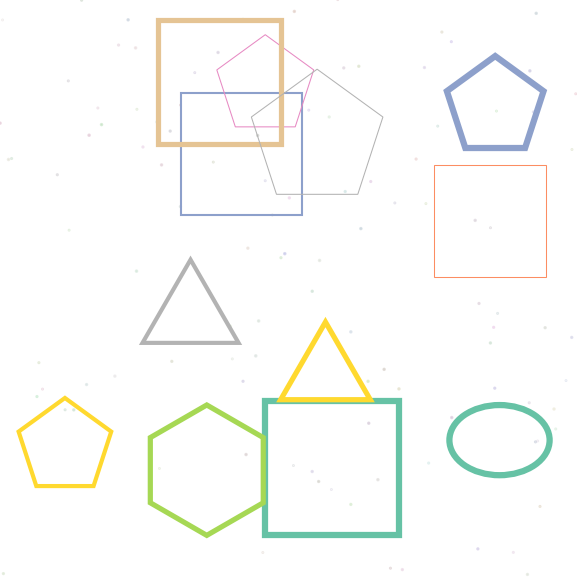[{"shape": "square", "thickness": 3, "radius": 0.58, "center": [0.574, 0.189]}, {"shape": "oval", "thickness": 3, "radius": 0.43, "center": [0.865, 0.237]}, {"shape": "square", "thickness": 0.5, "radius": 0.49, "center": [0.849, 0.617]}, {"shape": "square", "thickness": 1, "radius": 0.53, "center": [0.418, 0.733]}, {"shape": "pentagon", "thickness": 3, "radius": 0.44, "center": [0.857, 0.814]}, {"shape": "pentagon", "thickness": 0.5, "radius": 0.44, "center": [0.459, 0.851]}, {"shape": "hexagon", "thickness": 2.5, "radius": 0.56, "center": [0.358, 0.185]}, {"shape": "triangle", "thickness": 2.5, "radius": 0.45, "center": [0.564, 0.352]}, {"shape": "pentagon", "thickness": 2, "radius": 0.42, "center": [0.112, 0.226]}, {"shape": "square", "thickness": 2.5, "radius": 0.54, "center": [0.38, 0.857]}, {"shape": "pentagon", "thickness": 0.5, "radius": 0.6, "center": [0.549, 0.76]}, {"shape": "triangle", "thickness": 2, "radius": 0.48, "center": [0.33, 0.453]}]